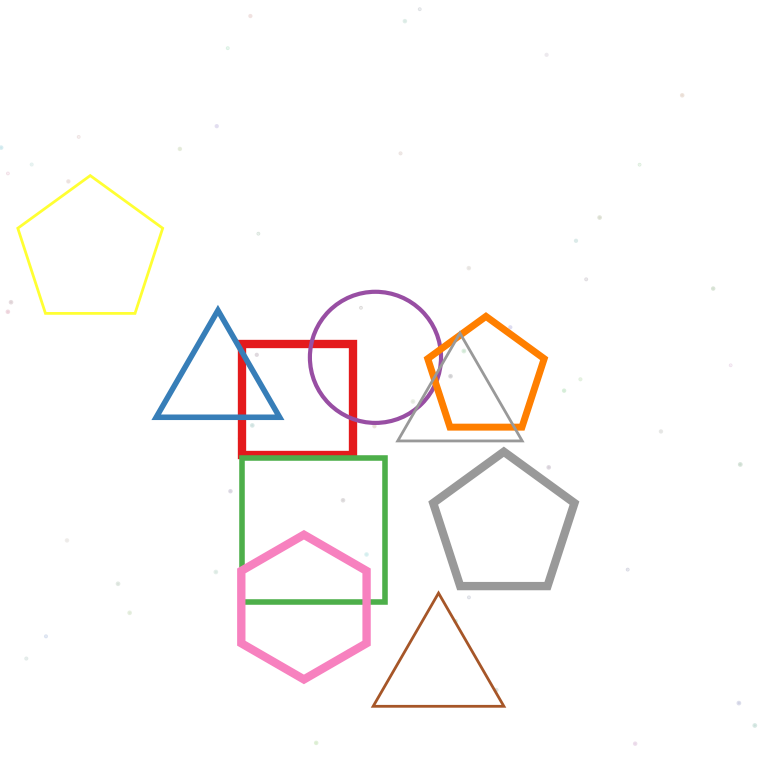[{"shape": "square", "thickness": 3, "radius": 0.36, "center": [0.386, 0.481]}, {"shape": "triangle", "thickness": 2, "radius": 0.46, "center": [0.283, 0.504]}, {"shape": "square", "thickness": 2, "radius": 0.47, "center": [0.407, 0.311]}, {"shape": "circle", "thickness": 1.5, "radius": 0.43, "center": [0.488, 0.536]}, {"shape": "pentagon", "thickness": 2.5, "radius": 0.4, "center": [0.631, 0.51]}, {"shape": "pentagon", "thickness": 1, "radius": 0.49, "center": [0.117, 0.673]}, {"shape": "triangle", "thickness": 1, "radius": 0.49, "center": [0.57, 0.132]}, {"shape": "hexagon", "thickness": 3, "radius": 0.47, "center": [0.395, 0.212]}, {"shape": "triangle", "thickness": 1, "radius": 0.47, "center": [0.597, 0.474]}, {"shape": "pentagon", "thickness": 3, "radius": 0.48, "center": [0.654, 0.317]}]